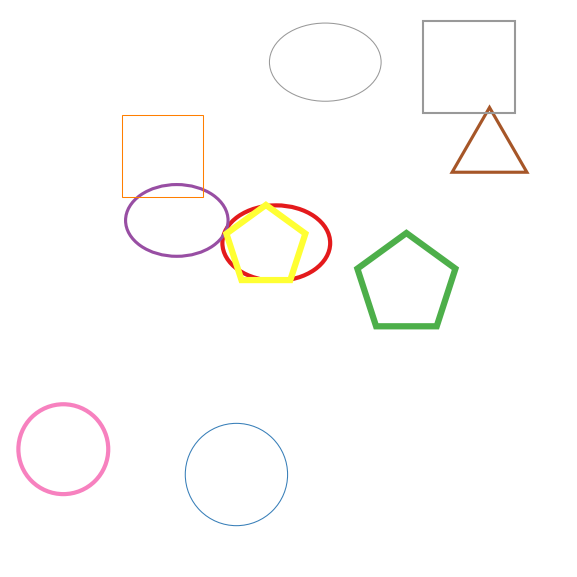[{"shape": "oval", "thickness": 2, "radius": 0.47, "center": [0.478, 0.578]}, {"shape": "circle", "thickness": 0.5, "radius": 0.44, "center": [0.409, 0.177]}, {"shape": "pentagon", "thickness": 3, "radius": 0.45, "center": [0.704, 0.506]}, {"shape": "oval", "thickness": 1.5, "radius": 0.44, "center": [0.306, 0.617]}, {"shape": "square", "thickness": 0.5, "radius": 0.35, "center": [0.281, 0.73]}, {"shape": "pentagon", "thickness": 3, "radius": 0.36, "center": [0.46, 0.572]}, {"shape": "triangle", "thickness": 1.5, "radius": 0.37, "center": [0.848, 0.738]}, {"shape": "circle", "thickness": 2, "radius": 0.39, "center": [0.11, 0.221]}, {"shape": "oval", "thickness": 0.5, "radius": 0.48, "center": [0.563, 0.892]}, {"shape": "square", "thickness": 1, "radius": 0.4, "center": [0.813, 0.883]}]